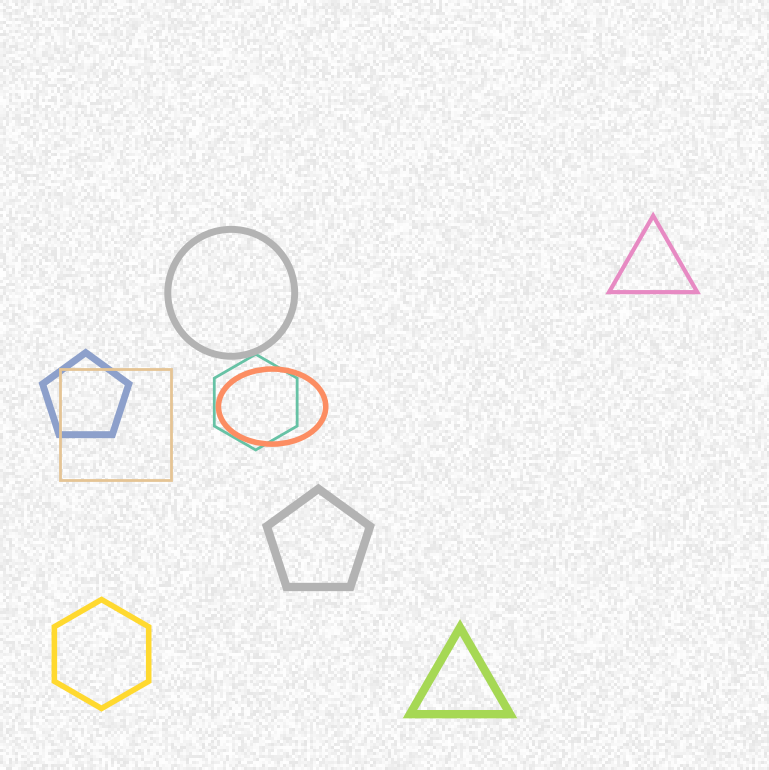[{"shape": "hexagon", "thickness": 1, "radius": 0.31, "center": [0.332, 0.478]}, {"shape": "oval", "thickness": 2, "radius": 0.35, "center": [0.353, 0.472]}, {"shape": "pentagon", "thickness": 2.5, "radius": 0.29, "center": [0.111, 0.483]}, {"shape": "triangle", "thickness": 1.5, "radius": 0.33, "center": [0.848, 0.654]}, {"shape": "triangle", "thickness": 3, "radius": 0.38, "center": [0.597, 0.11]}, {"shape": "hexagon", "thickness": 2, "radius": 0.35, "center": [0.132, 0.151]}, {"shape": "square", "thickness": 1, "radius": 0.36, "center": [0.15, 0.449]}, {"shape": "pentagon", "thickness": 3, "radius": 0.35, "center": [0.414, 0.295]}, {"shape": "circle", "thickness": 2.5, "radius": 0.41, "center": [0.3, 0.62]}]